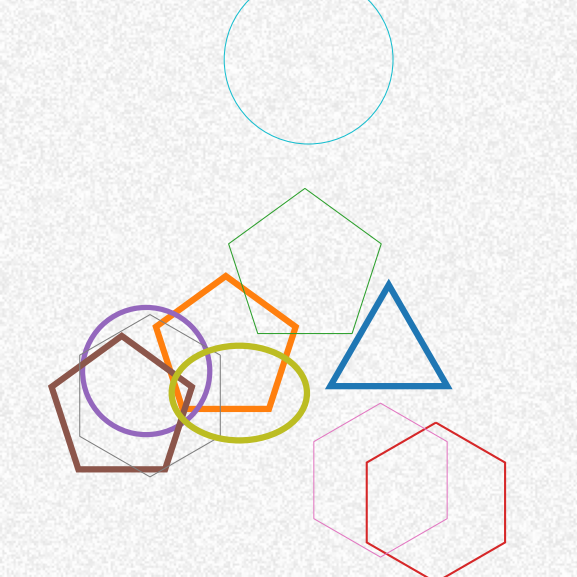[{"shape": "triangle", "thickness": 3, "radius": 0.58, "center": [0.673, 0.389]}, {"shape": "pentagon", "thickness": 3, "radius": 0.64, "center": [0.391, 0.394]}, {"shape": "pentagon", "thickness": 0.5, "radius": 0.69, "center": [0.528, 0.534]}, {"shape": "hexagon", "thickness": 1, "radius": 0.69, "center": [0.755, 0.129]}, {"shape": "circle", "thickness": 2.5, "radius": 0.55, "center": [0.253, 0.357]}, {"shape": "pentagon", "thickness": 3, "radius": 0.64, "center": [0.211, 0.29]}, {"shape": "hexagon", "thickness": 0.5, "radius": 0.67, "center": [0.659, 0.168]}, {"shape": "hexagon", "thickness": 0.5, "radius": 0.7, "center": [0.26, 0.314]}, {"shape": "oval", "thickness": 3, "radius": 0.59, "center": [0.414, 0.319]}, {"shape": "circle", "thickness": 0.5, "radius": 0.73, "center": [0.534, 0.896]}]